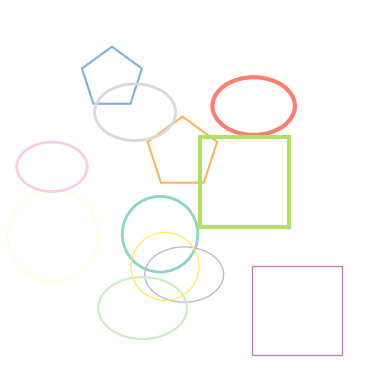[{"shape": "circle", "thickness": 2, "radius": 0.49, "center": [0.416, 0.392]}, {"shape": "circle", "thickness": 0.5, "radius": 0.59, "center": [0.138, 0.387]}, {"shape": "oval", "thickness": 1, "radius": 0.51, "center": [0.478, 0.287]}, {"shape": "oval", "thickness": 3, "radius": 0.53, "center": [0.659, 0.725]}, {"shape": "pentagon", "thickness": 1.5, "radius": 0.41, "center": [0.291, 0.797]}, {"shape": "pentagon", "thickness": 1.5, "radius": 0.47, "center": [0.474, 0.602]}, {"shape": "square", "thickness": 3, "radius": 0.58, "center": [0.635, 0.528]}, {"shape": "oval", "thickness": 2, "radius": 0.46, "center": [0.135, 0.567]}, {"shape": "oval", "thickness": 2, "radius": 0.53, "center": [0.351, 0.708]}, {"shape": "square", "thickness": 1, "radius": 0.58, "center": [0.771, 0.194]}, {"shape": "oval", "thickness": 1.5, "radius": 0.57, "center": [0.37, 0.2]}, {"shape": "circle", "thickness": 1, "radius": 0.44, "center": [0.428, 0.308]}]